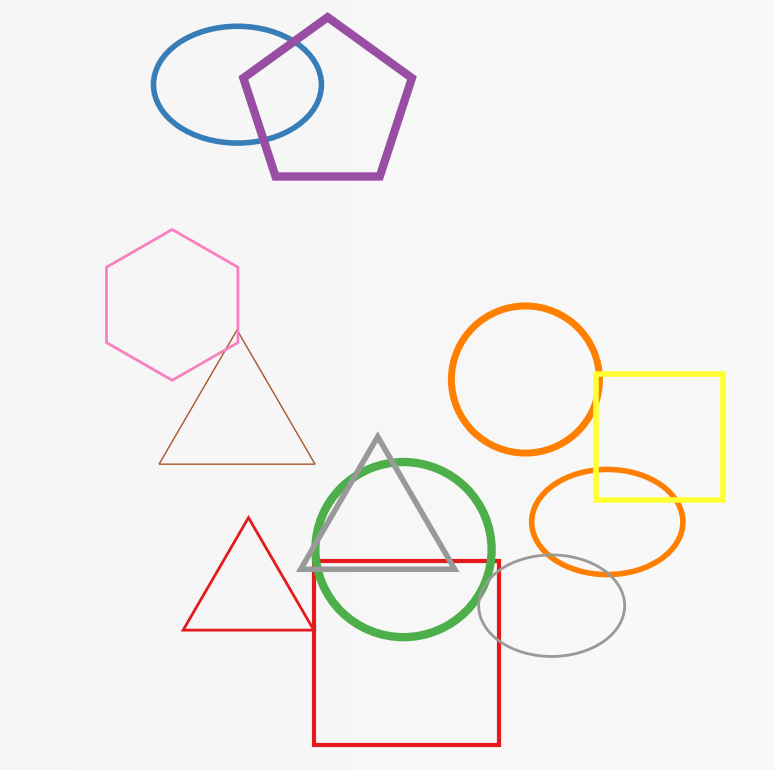[{"shape": "square", "thickness": 1.5, "radius": 0.6, "center": [0.524, 0.152]}, {"shape": "triangle", "thickness": 1, "radius": 0.49, "center": [0.321, 0.23]}, {"shape": "oval", "thickness": 2, "radius": 0.54, "center": [0.306, 0.89]}, {"shape": "circle", "thickness": 3, "radius": 0.57, "center": [0.521, 0.286]}, {"shape": "pentagon", "thickness": 3, "radius": 0.57, "center": [0.423, 0.863]}, {"shape": "circle", "thickness": 2.5, "radius": 0.48, "center": [0.678, 0.507]}, {"shape": "oval", "thickness": 2, "radius": 0.49, "center": [0.784, 0.322]}, {"shape": "square", "thickness": 2, "radius": 0.41, "center": [0.851, 0.433]}, {"shape": "triangle", "thickness": 0.5, "radius": 0.58, "center": [0.306, 0.455]}, {"shape": "hexagon", "thickness": 1, "radius": 0.49, "center": [0.222, 0.604]}, {"shape": "triangle", "thickness": 2, "radius": 0.57, "center": [0.487, 0.318]}, {"shape": "oval", "thickness": 1, "radius": 0.47, "center": [0.712, 0.213]}]